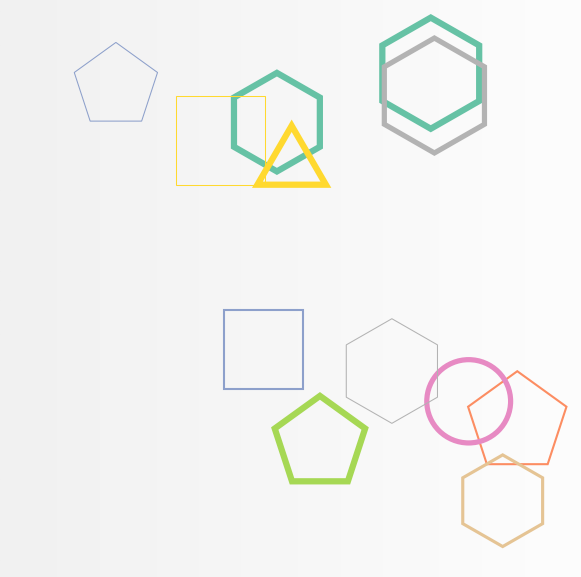[{"shape": "hexagon", "thickness": 3, "radius": 0.48, "center": [0.741, 0.872]}, {"shape": "hexagon", "thickness": 3, "radius": 0.43, "center": [0.476, 0.788]}, {"shape": "pentagon", "thickness": 1, "radius": 0.44, "center": [0.89, 0.267]}, {"shape": "square", "thickness": 1, "radius": 0.34, "center": [0.453, 0.394]}, {"shape": "pentagon", "thickness": 0.5, "radius": 0.38, "center": [0.199, 0.85]}, {"shape": "circle", "thickness": 2.5, "radius": 0.36, "center": [0.806, 0.304]}, {"shape": "pentagon", "thickness": 3, "radius": 0.41, "center": [0.55, 0.232]}, {"shape": "square", "thickness": 0.5, "radius": 0.38, "center": [0.38, 0.756]}, {"shape": "triangle", "thickness": 3, "radius": 0.34, "center": [0.502, 0.713]}, {"shape": "hexagon", "thickness": 1.5, "radius": 0.4, "center": [0.865, 0.132]}, {"shape": "hexagon", "thickness": 2.5, "radius": 0.5, "center": [0.747, 0.834]}, {"shape": "hexagon", "thickness": 0.5, "radius": 0.45, "center": [0.674, 0.357]}]